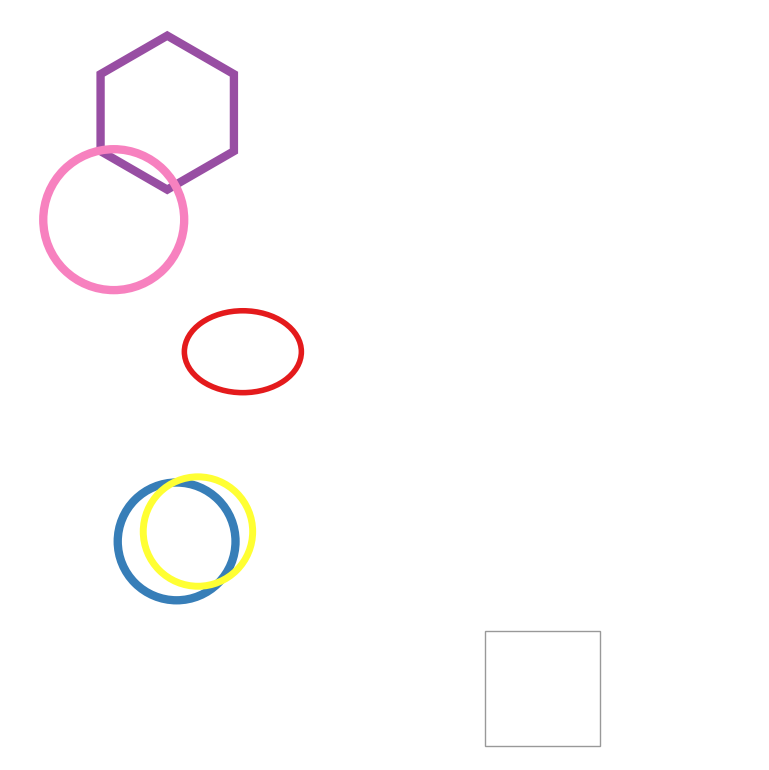[{"shape": "oval", "thickness": 2, "radius": 0.38, "center": [0.315, 0.543]}, {"shape": "circle", "thickness": 3, "radius": 0.38, "center": [0.229, 0.297]}, {"shape": "hexagon", "thickness": 3, "radius": 0.5, "center": [0.217, 0.854]}, {"shape": "circle", "thickness": 2.5, "radius": 0.36, "center": [0.257, 0.31]}, {"shape": "circle", "thickness": 3, "radius": 0.46, "center": [0.148, 0.715]}, {"shape": "square", "thickness": 0.5, "radius": 0.37, "center": [0.704, 0.106]}]